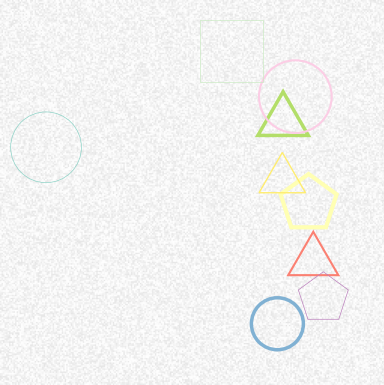[{"shape": "circle", "thickness": 0.5, "radius": 0.46, "center": [0.12, 0.617]}, {"shape": "pentagon", "thickness": 3, "radius": 0.38, "center": [0.802, 0.472]}, {"shape": "triangle", "thickness": 1.5, "radius": 0.38, "center": [0.814, 0.323]}, {"shape": "circle", "thickness": 2.5, "radius": 0.34, "center": [0.72, 0.159]}, {"shape": "triangle", "thickness": 2.5, "radius": 0.38, "center": [0.735, 0.686]}, {"shape": "circle", "thickness": 1.5, "radius": 0.47, "center": [0.767, 0.749]}, {"shape": "pentagon", "thickness": 0.5, "radius": 0.34, "center": [0.84, 0.226]}, {"shape": "square", "thickness": 0.5, "radius": 0.41, "center": [0.601, 0.868]}, {"shape": "triangle", "thickness": 1, "radius": 0.35, "center": [0.733, 0.534]}]